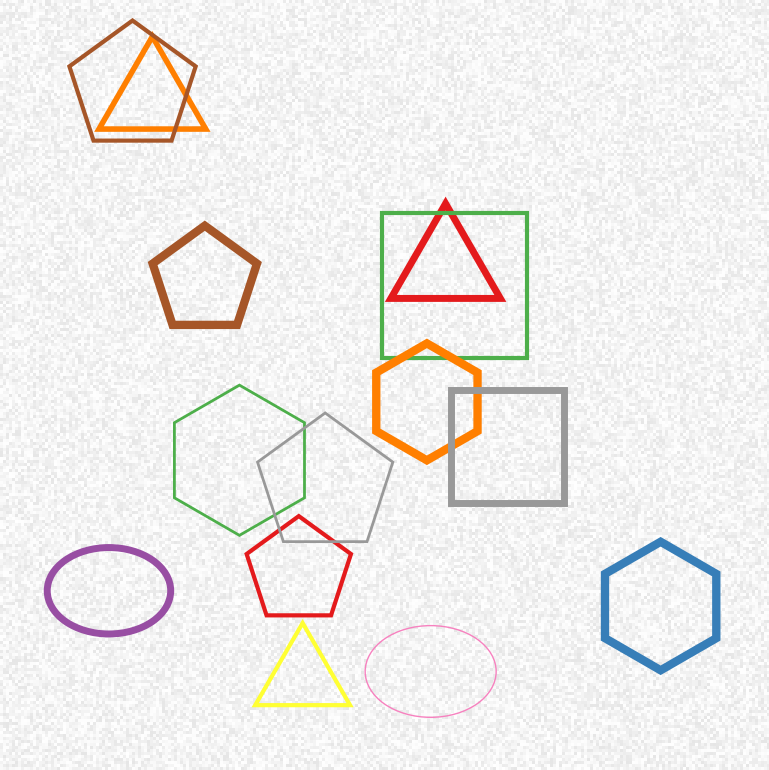[{"shape": "triangle", "thickness": 2.5, "radius": 0.41, "center": [0.579, 0.653]}, {"shape": "pentagon", "thickness": 1.5, "radius": 0.36, "center": [0.388, 0.258]}, {"shape": "hexagon", "thickness": 3, "radius": 0.42, "center": [0.858, 0.213]}, {"shape": "hexagon", "thickness": 1, "radius": 0.49, "center": [0.311, 0.402]}, {"shape": "square", "thickness": 1.5, "radius": 0.47, "center": [0.59, 0.629]}, {"shape": "oval", "thickness": 2.5, "radius": 0.4, "center": [0.142, 0.233]}, {"shape": "triangle", "thickness": 2, "radius": 0.4, "center": [0.198, 0.872]}, {"shape": "hexagon", "thickness": 3, "radius": 0.38, "center": [0.554, 0.478]}, {"shape": "triangle", "thickness": 1.5, "radius": 0.36, "center": [0.393, 0.12]}, {"shape": "pentagon", "thickness": 3, "radius": 0.36, "center": [0.266, 0.636]}, {"shape": "pentagon", "thickness": 1.5, "radius": 0.43, "center": [0.172, 0.887]}, {"shape": "oval", "thickness": 0.5, "radius": 0.43, "center": [0.559, 0.128]}, {"shape": "square", "thickness": 2.5, "radius": 0.37, "center": [0.659, 0.42]}, {"shape": "pentagon", "thickness": 1, "radius": 0.46, "center": [0.422, 0.371]}]